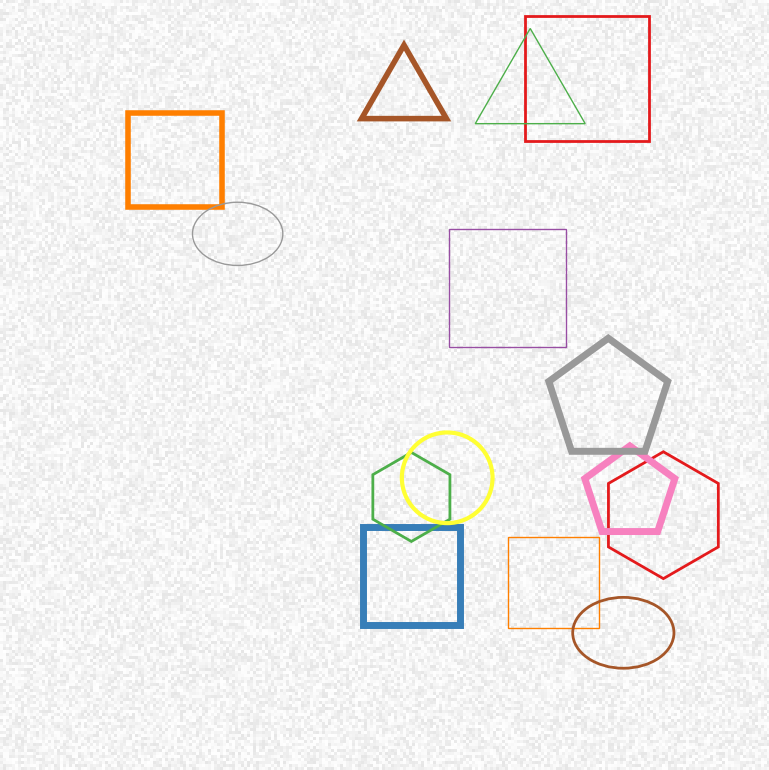[{"shape": "square", "thickness": 1, "radius": 0.4, "center": [0.762, 0.898]}, {"shape": "hexagon", "thickness": 1, "radius": 0.41, "center": [0.862, 0.331]}, {"shape": "square", "thickness": 2.5, "radius": 0.32, "center": [0.534, 0.252]}, {"shape": "hexagon", "thickness": 1, "radius": 0.29, "center": [0.534, 0.355]}, {"shape": "triangle", "thickness": 0.5, "radius": 0.41, "center": [0.689, 0.881]}, {"shape": "square", "thickness": 0.5, "radius": 0.38, "center": [0.659, 0.626]}, {"shape": "square", "thickness": 2, "radius": 0.31, "center": [0.227, 0.792]}, {"shape": "square", "thickness": 0.5, "radius": 0.3, "center": [0.719, 0.243]}, {"shape": "circle", "thickness": 1.5, "radius": 0.29, "center": [0.581, 0.379]}, {"shape": "triangle", "thickness": 2, "radius": 0.32, "center": [0.525, 0.878]}, {"shape": "oval", "thickness": 1, "radius": 0.33, "center": [0.81, 0.178]}, {"shape": "pentagon", "thickness": 2.5, "radius": 0.31, "center": [0.818, 0.359]}, {"shape": "oval", "thickness": 0.5, "radius": 0.29, "center": [0.309, 0.696]}, {"shape": "pentagon", "thickness": 2.5, "radius": 0.41, "center": [0.79, 0.48]}]